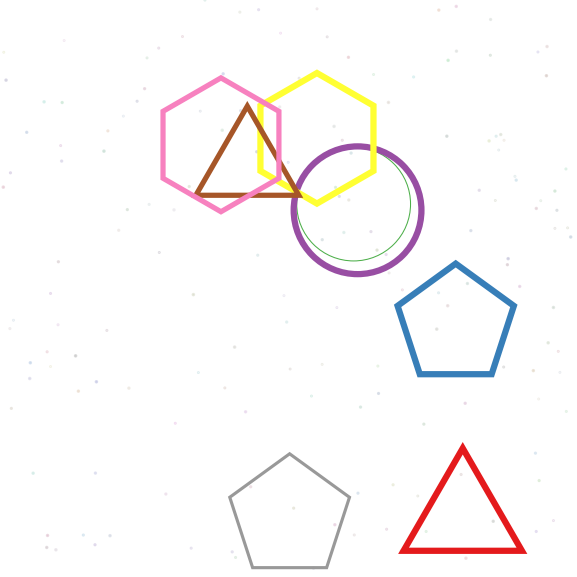[{"shape": "triangle", "thickness": 3, "radius": 0.59, "center": [0.801, 0.105]}, {"shape": "pentagon", "thickness": 3, "radius": 0.53, "center": [0.789, 0.437]}, {"shape": "circle", "thickness": 0.5, "radius": 0.49, "center": [0.612, 0.646]}, {"shape": "circle", "thickness": 3, "radius": 0.55, "center": [0.619, 0.635]}, {"shape": "hexagon", "thickness": 3, "radius": 0.57, "center": [0.549, 0.76]}, {"shape": "triangle", "thickness": 2.5, "radius": 0.51, "center": [0.428, 0.712]}, {"shape": "hexagon", "thickness": 2.5, "radius": 0.58, "center": [0.383, 0.748]}, {"shape": "pentagon", "thickness": 1.5, "radius": 0.54, "center": [0.502, 0.104]}]